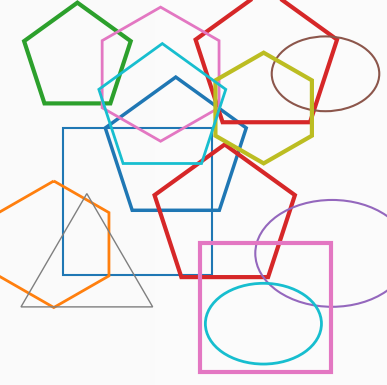[{"shape": "pentagon", "thickness": 2.5, "radius": 0.96, "center": [0.454, 0.609]}, {"shape": "square", "thickness": 1.5, "radius": 0.96, "center": [0.355, 0.477]}, {"shape": "hexagon", "thickness": 2, "radius": 0.82, "center": [0.139, 0.366]}, {"shape": "pentagon", "thickness": 3, "radius": 0.72, "center": [0.2, 0.848]}, {"shape": "pentagon", "thickness": 3, "radius": 0.96, "center": [0.687, 0.838]}, {"shape": "pentagon", "thickness": 3, "radius": 0.95, "center": [0.58, 0.434]}, {"shape": "oval", "thickness": 1.5, "radius": 0.99, "center": [0.857, 0.342]}, {"shape": "oval", "thickness": 1.5, "radius": 0.69, "center": [0.84, 0.808]}, {"shape": "square", "thickness": 3, "radius": 0.84, "center": [0.686, 0.202]}, {"shape": "hexagon", "thickness": 2, "radius": 0.87, "center": [0.414, 0.807]}, {"shape": "triangle", "thickness": 1, "radius": 0.98, "center": [0.224, 0.301]}, {"shape": "hexagon", "thickness": 3, "radius": 0.72, "center": [0.68, 0.719]}, {"shape": "oval", "thickness": 2, "radius": 0.75, "center": [0.68, 0.159]}, {"shape": "pentagon", "thickness": 2, "radius": 0.86, "center": [0.419, 0.715]}]